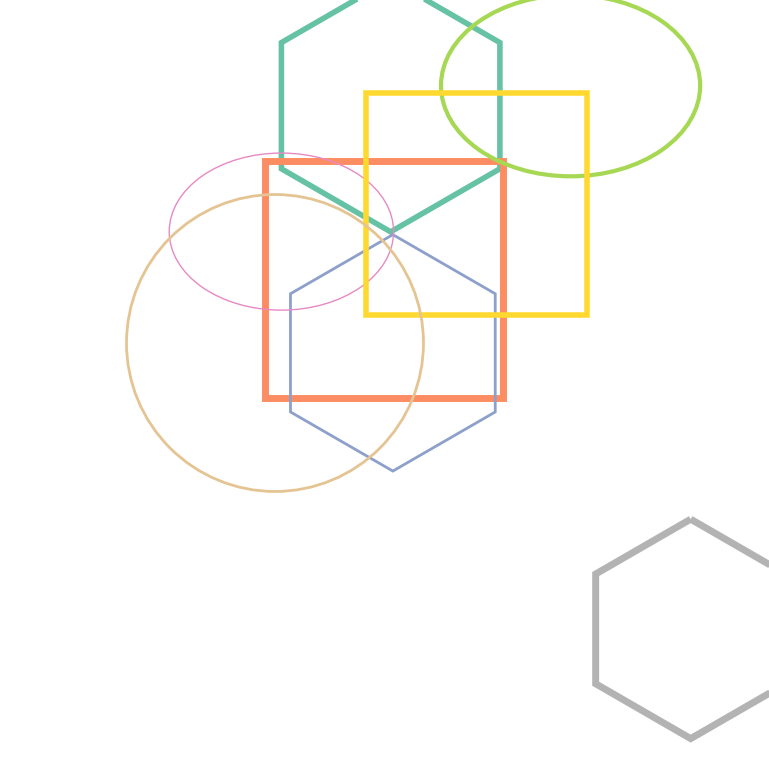[{"shape": "hexagon", "thickness": 2, "radius": 0.82, "center": [0.507, 0.863]}, {"shape": "square", "thickness": 2.5, "radius": 0.77, "center": [0.499, 0.637]}, {"shape": "hexagon", "thickness": 1, "radius": 0.77, "center": [0.51, 0.542]}, {"shape": "oval", "thickness": 0.5, "radius": 0.73, "center": [0.365, 0.699]}, {"shape": "oval", "thickness": 1.5, "radius": 0.84, "center": [0.741, 0.889]}, {"shape": "square", "thickness": 2, "radius": 0.72, "center": [0.619, 0.735]}, {"shape": "circle", "thickness": 1, "radius": 0.96, "center": [0.357, 0.555]}, {"shape": "hexagon", "thickness": 2.5, "radius": 0.71, "center": [0.897, 0.183]}]